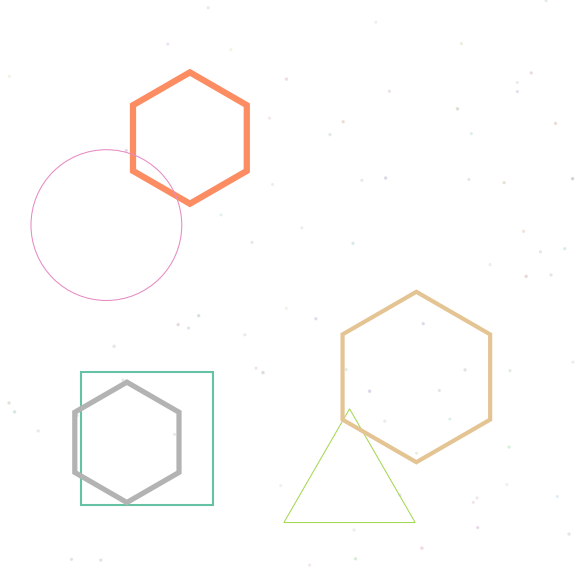[{"shape": "square", "thickness": 1, "radius": 0.57, "center": [0.255, 0.24]}, {"shape": "hexagon", "thickness": 3, "radius": 0.57, "center": [0.329, 0.76]}, {"shape": "circle", "thickness": 0.5, "radius": 0.65, "center": [0.184, 0.609]}, {"shape": "triangle", "thickness": 0.5, "radius": 0.66, "center": [0.605, 0.16]}, {"shape": "hexagon", "thickness": 2, "radius": 0.74, "center": [0.721, 0.346]}, {"shape": "hexagon", "thickness": 2.5, "radius": 0.52, "center": [0.22, 0.233]}]